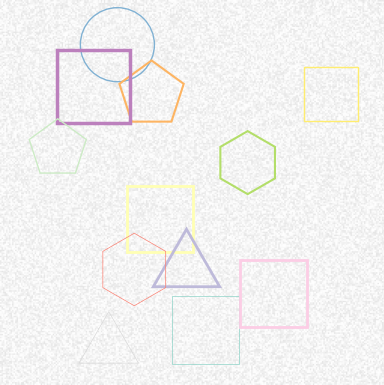[{"shape": "square", "thickness": 0.5, "radius": 0.44, "center": [0.534, 0.143]}, {"shape": "square", "thickness": 2, "radius": 0.43, "center": [0.415, 0.431]}, {"shape": "triangle", "thickness": 2, "radius": 0.5, "center": [0.484, 0.305]}, {"shape": "hexagon", "thickness": 0.5, "radius": 0.47, "center": [0.349, 0.3]}, {"shape": "circle", "thickness": 1, "radius": 0.48, "center": [0.305, 0.884]}, {"shape": "pentagon", "thickness": 1.5, "radius": 0.44, "center": [0.394, 0.755]}, {"shape": "hexagon", "thickness": 1.5, "radius": 0.41, "center": [0.643, 0.578]}, {"shape": "square", "thickness": 2, "radius": 0.43, "center": [0.71, 0.237]}, {"shape": "triangle", "thickness": 0.5, "radius": 0.45, "center": [0.282, 0.101]}, {"shape": "square", "thickness": 2.5, "radius": 0.47, "center": [0.244, 0.776]}, {"shape": "pentagon", "thickness": 1, "radius": 0.39, "center": [0.15, 0.614]}, {"shape": "square", "thickness": 1, "radius": 0.35, "center": [0.859, 0.756]}]